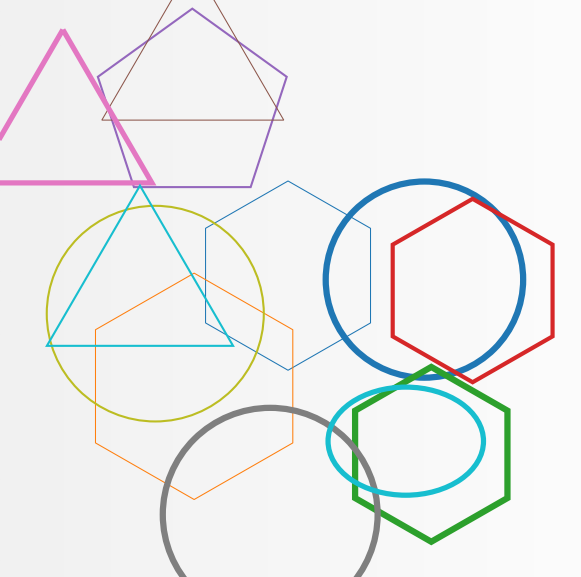[{"shape": "circle", "thickness": 3, "radius": 0.85, "center": [0.73, 0.515]}, {"shape": "hexagon", "thickness": 0.5, "radius": 0.82, "center": [0.496, 0.522]}, {"shape": "hexagon", "thickness": 0.5, "radius": 0.98, "center": [0.334, 0.33]}, {"shape": "hexagon", "thickness": 3, "radius": 0.76, "center": [0.742, 0.212]}, {"shape": "hexagon", "thickness": 2, "radius": 0.79, "center": [0.813, 0.496]}, {"shape": "pentagon", "thickness": 1, "radius": 0.85, "center": [0.331, 0.813]}, {"shape": "triangle", "thickness": 0.5, "radius": 0.9, "center": [0.332, 0.882]}, {"shape": "triangle", "thickness": 2.5, "radius": 0.88, "center": [0.108, 0.771]}, {"shape": "circle", "thickness": 3, "radius": 0.92, "center": [0.465, 0.108]}, {"shape": "circle", "thickness": 1, "radius": 0.93, "center": [0.267, 0.456]}, {"shape": "oval", "thickness": 2.5, "radius": 0.67, "center": [0.698, 0.235]}, {"shape": "triangle", "thickness": 1, "radius": 0.92, "center": [0.241, 0.493]}]